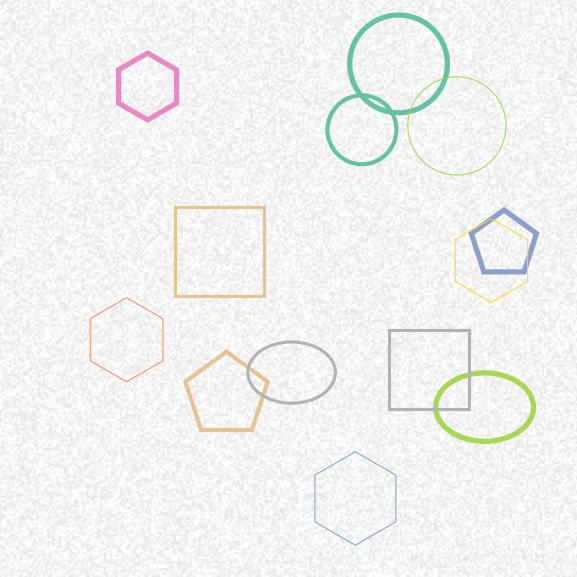[{"shape": "circle", "thickness": 2, "radius": 0.3, "center": [0.627, 0.774]}, {"shape": "circle", "thickness": 2.5, "radius": 0.42, "center": [0.69, 0.888]}, {"shape": "hexagon", "thickness": 0.5, "radius": 0.36, "center": [0.219, 0.411]}, {"shape": "hexagon", "thickness": 0.5, "radius": 0.4, "center": [0.615, 0.136]}, {"shape": "pentagon", "thickness": 2.5, "radius": 0.3, "center": [0.873, 0.576]}, {"shape": "hexagon", "thickness": 2.5, "radius": 0.29, "center": [0.255, 0.849]}, {"shape": "circle", "thickness": 0.5, "radius": 0.43, "center": [0.791, 0.781]}, {"shape": "oval", "thickness": 2.5, "radius": 0.42, "center": [0.839, 0.294]}, {"shape": "hexagon", "thickness": 0.5, "radius": 0.36, "center": [0.851, 0.548]}, {"shape": "square", "thickness": 1.5, "radius": 0.39, "center": [0.38, 0.564]}, {"shape": "pentagon", "thickness": 2, "radius": 0.37, "center": [0.392, 0.315]}, {"shape": "square", "thickness": 1.5, "radius": 0.34, "center": [0.743, 0.359]}, {"shape": "oval", "thickness": 1.5, "radius": 0.38, "center": [0.505, 0.354]}]